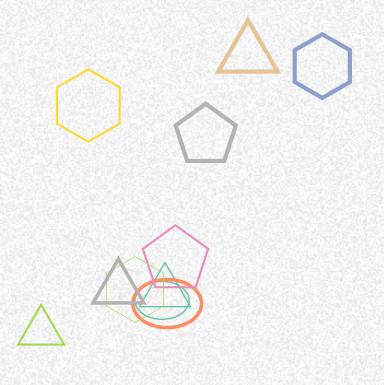[{"shape": "oval", "thickness": 1, "radius": 0.35, "center": [0.421, 0.22]}, {"shape": "triangle", "thickness": 1, "radius": 0.38, "center": [0.429, 0.242]}, {"shape": "oval", "thickness": 2.5, "radius": 0.45, "center": [0.434, 0.212]}, {"shape": "hexagon", "thickness": 3, "radius": 0.41, "center": [0.837, 0.828]}, {"shape": "pentagon", "thickness": 1.5, "radius": 0.45, "center": [0.456, 0.326]}, {"shape": "triangle", "thickness": 1.5, "radius": 0.34, "center": [0.107, 0.139]}, {"shape": "hexagon", "thickness": 0.5, "radius": 0.43, "center": [0.351, 0.248]}, {"shape": "hexagon", "thickness": 1.5, "radius": 0.47, "center": [0.229, 0.726]}, {"shape": "triangle", "thickness": 3, "radius": 0.45, "center": [0.644, 0.859]}, {"shape": "triangle", "thickness": 2.5, "radius": 0.38, "center": [0.308, 0.251]}, {"shape": "pentagon", "thickness": 3, "radius": 0.41, "center": [0.534, 0.648]}]